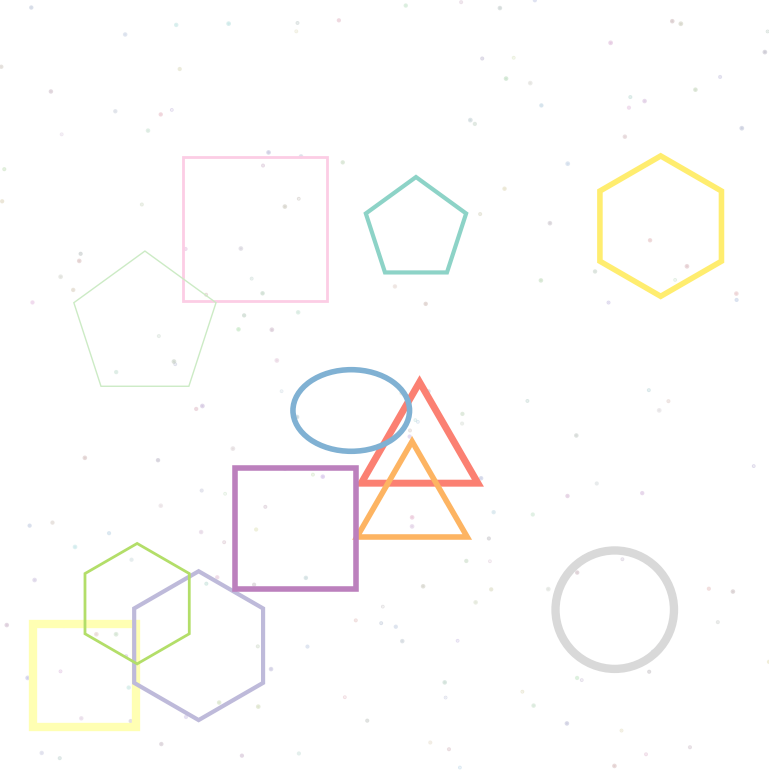[{"shape": "pentagon", "thickness": 1.5, "radius": 0.34, "center": [0.54, 0.702]}, {"shape": "square", "thickness": 3, "radius": 0.34, "center": [0.11, 0.122]}, {"shape": "hexagon", "thickness": 1.5, "radius": 0.48, "center": [0.258, 0.161]}, {"shape": "triangle", "thickness": 2.5, "radius": 0.44, "center": [0.545, 0.416]}, {"shape": "oval", "thickness": 2, "radius": 0.38, "center": [0.456, 0.467]}, {"shape": "triangle", "thickness": 2, "radius": 0.41, "center": [0.535, 0.344]}, {"shape": "hexagon", "thickness": 1, "radius": 0.39, "center": [0.178, 0.216]}, {"shape": "square", "thickness": 1, "radius": 0.47, "center": [0.331, 0.702]}, {"shape": "circle", "thickness": 3, "radius": 0.38, "center": [0.798, 0.208]}, {"shape": "square", "thickness": 2, "radius": 0.39, "center": [0.384, 0.313]}, {"shape": "pentagon", "thickness": 0.5, "radius": 0.49, "center": [0.188, 0.577]}, {"shape": "hexagon", "thickness": 2, "radius": 0.46, "center": [0.858, 0.706]}]